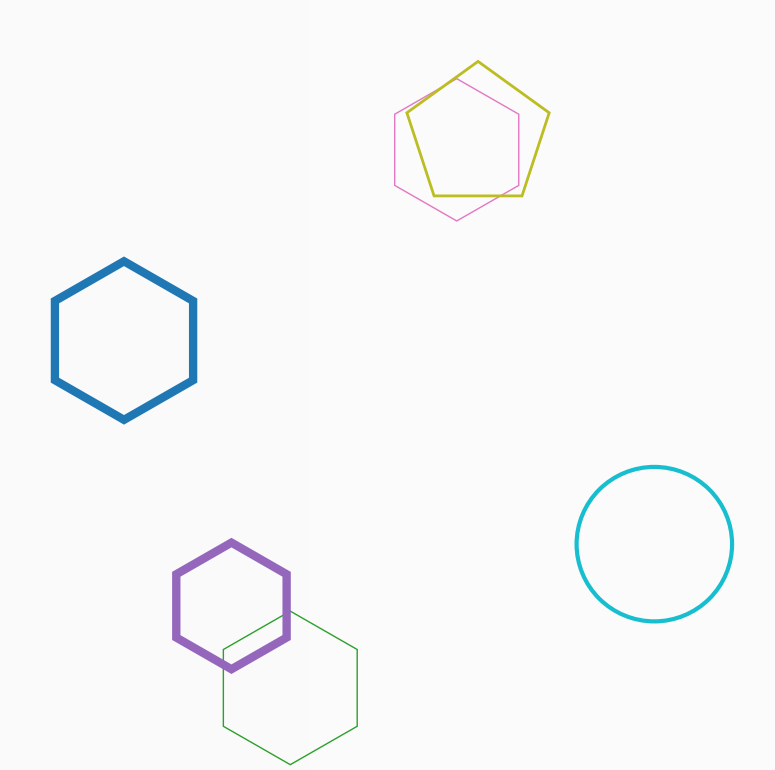[{"shape": "hexagon", "thickness": 3, "radius": 0.51, "center": [0.16, 0.558]}, {"shape": "hexagon", "thickness": 0.5, "radius": 0.5, "center": [0.375, 0.107]}, {"shape": "hexagon", "thickness": 3, "radius": 0.41, "center": [0.299, 0.213]}, {"shape": "hexagon", "thickness": 0.5, "radius": 0.46, "center": [0.589, 0.805]}, {"shape": "pentagon", "thickness": 1, "radius": 0.48, "center": [0.617, 0.824]}, {"shape": "circle", "thickness": 1.5, "radius": 0.5, "center": [0.844, 0.293]}]